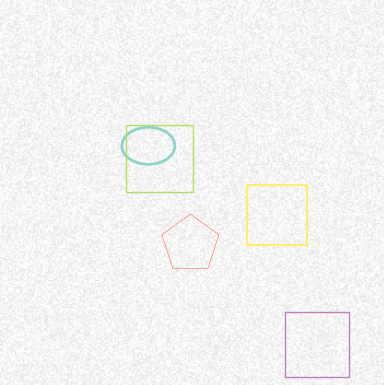[{"shape": "oval", "thickness": 2, "radius": 0.34, "center": [0.385, 0.621]}, {"shape": "pentagon", "thickness": 0.5, "radius": 0.39, "center": [0.495, 0.366]}, {"shape": "square", "thickness": 1, "radius": 0.43, "center": [0.415, 0.589]}, {"shape": "square", "thickness": 1, "radius": 0.42, "center": [0.823, 0.105]}, {"shape": "square", "thickness": 1.5, "radius": 0.39, "center": [0.718, 0.441]}]